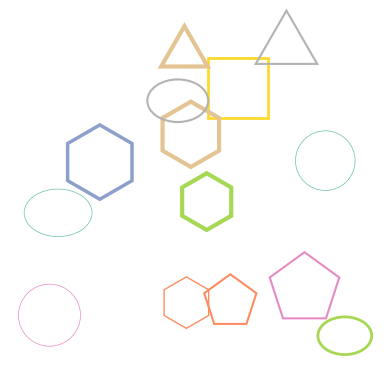[{"shape": "oval", "thickness": 0.5, "radius": 0.44, "center": [0.151, 0.447]}, {"shape": "circle", "thickness": 0.5, "radius": 0.39, "center": [0.845, 0.583]}, {"shape": "hexagon", "thickness": 1, "radius": 0.33, "center": [0.484, 0.214]}, {"shape": "pentagon", "thickness": 1.5, "radius": 0.36, "center": [0.598, 0.216]}, {"shape": "hexagon", "thickness": 2.5, "radius": 0.48, "center": [0.259, 0.579]}, {"shape": "pentagon", "thickness": 1.5, "radius": 0.47, "center": [0.791, 0.25]}, {"shape": "circle", "thickness": 0.5, "radius": 0.4, "center": [0.129, 0.181]}, {"shape": "oval", "thickness": 2, "radius": 0.35, "center": [0.896, 0.128]}, {"shape": "hexagon", "thickness": 3, "radius": 0.37, "center": [0.537, 0.476]}, {"shape": "square", "thickness": 2, "radius": 0.39, "center": [0.618, 0.771]}, {"shape": "hexagon", "thickness": 3, "radius": 0.42, "center": [0.496, 0.651]}, {"shape": "triangle", "thickness": 3, "radius": 0.35, "center": [0.479, 0.862]}, {"shape": "oval", "thickness": 1.5, "radius": 0.4, "center": [0.462, 0.738]}, {"shape": "triangle", "thickness": 1.5, "radius": 0.46, "center": [0.744, 0.88]}]